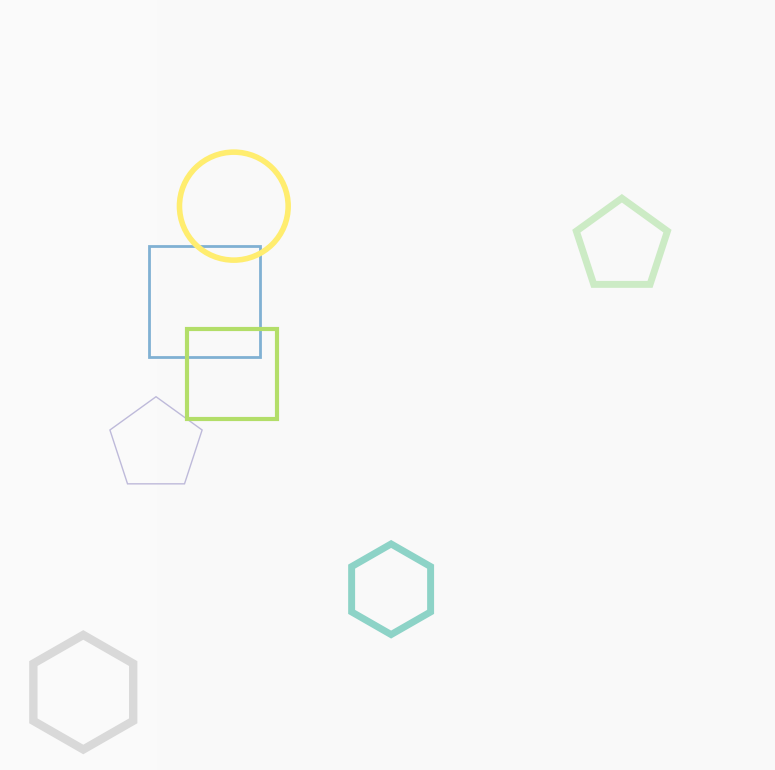[{"shape": "hexagon", "thickness": 2.5, "radius": 0.29, "center": [0.505, 0.235]}, {"shape": "pentagon", "thickness": 0.5, "radius": 0.31, "center": [0.201, 0.422]}, {"shape": "square", "thickness": 1, "radius": 0.36, "center": [0.264, 0.608]}, {"shape": "square", "thickness": 1.5, "radius": 0.29, "center": [0.3, 0.514]}, {"shape": "hexagon", "thickness": 3, "radius": 0.37, "center": [0.107, 0.101]}, {"shape": "pentagon", "thickness": 2.5, "radius": 0.31, "center": [0.802, 0.681]}, {"shape": "circle", "thickness": 2, "radius": 0.35, "center": [0.302, 0.732]}]